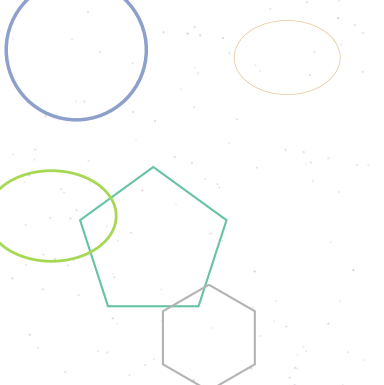[{"shape": "pentagon", "thickness": 1.5, "radius": 1.0, "center": [0.398, 0.366]}, {"shape": "circle", "thickness": 2.5, "radius": 0.91, "center": [0.198, 0.871]}, {"shape": "oval", "thickness": 2, "radius": 0.84, "center": [0.134, 0.439]}, {"shape": "oval", "thickness": 0.5, "radius": 0.69, "center": [0.746, 0.851]}, {"shape": "hexagon", "thickness": 1.5, "radius": 0.69, "center": [0.543, 0.123]}]